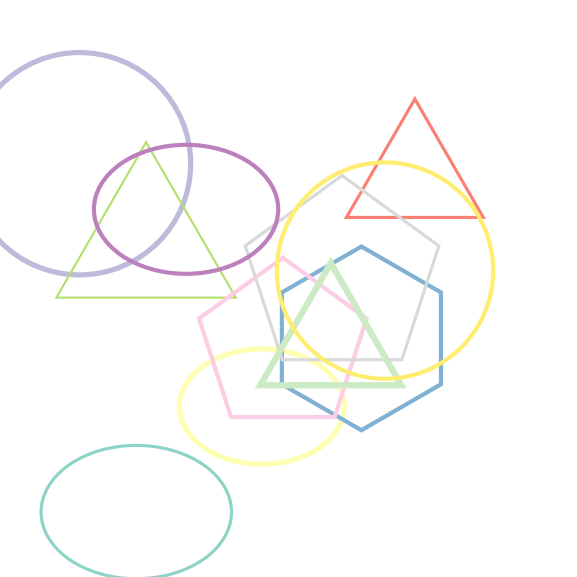[{"shape": "oval", "thickness": 1.5, "radius": 0.82, "center": [0.236, 0.112]}, {"shape": "oval", "thickness": 2.5, "radius": 0.71, "center": [0.453, 0.295]}, {"shape": "circle", "thickness": 2.5, "radius": 0.96, "center": [0.138, 0.716]}, {"shape": "triangle", "thickness": 1.5, "radius": 0.68, "center": [0.718, 0.691]}, {"shape": "hexagon", "thickness": 2, "radius": 0.8, "center": [0.626, 0.413]}, {"shape": "triangle", "thickness": 1, "radius": 0.9, "center": [0.253, 0.574]}, {"shape": "pentagon", "thickness": 2, "radius": 0.76, "center": [0.49, 0.4]}, {"shape": "pentagon", "thickness": 1.5, "radius": 0.88, "center": [0.592, 0.519]}, {"shape": "oval", "thickness": 2, "radius": 0.8, "center": [0.322, 0.637]}, {"shape": "triangle", "thickness": 3, "radius": 0.7, "center": [0.573, 0.403]}, {"shape": "circle", "thickness": 2, "radius": 0.94, "center": [0.667, 0.531]}]